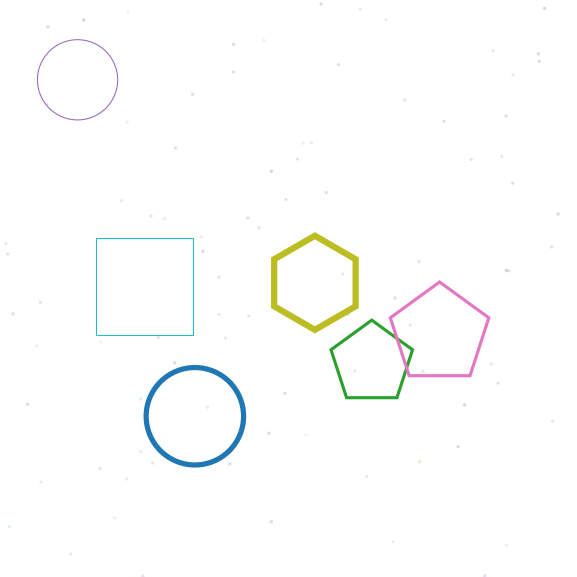[{"shape": "circle", "thickness": 2.5, "radius": 0.42, "center": [0.337, 0.278]}, {"shape": "pentagon", "thickness": 1.5, "radius": 0.37, "center": [0.644, 0.371]}, {"shape": "circle", "thickness": 0.5, "radius": 0.35, "center": [0.134, 0.861]}, {"shape": "pentagon", "thickness": 1.5, "radius": 0.45, "center": [0.761, 0.421]}, {"shape": "hexagon", "thickness": 3, "radius": 0.41, "center": [0.545, 0.509]}, {"shape": "square", "thickness": 0.5, "radius": 0.42, "center": [0.25, 0.504]}]